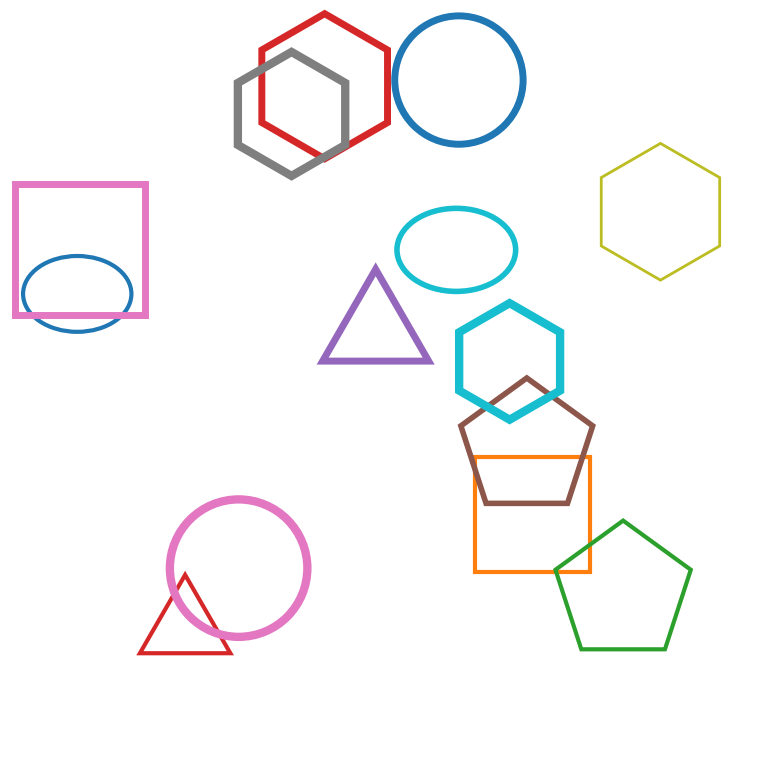[{"shape": "circle", "thickness": 2.5, "radius": 0.42, "center": [0.596, 0.896]}, {"shape": "oval", "thickness": 1.5, "radius": 0.35, "center": [0.1, 0.618]}, {"shape": "square", "thickness": 1.5, "radius": 0.37, "center": [0.692, 0.332]}, {"shape": "pentagon", "thickness": 1.5, "radius": 0.46, "center": [0.809, 0.231]}, {"shape": "triangle", "thickness": 1.5, "radius": 0.34, "center": [0.24, 0.186]}, {"shape": "hexagon", "thickness": 2.5, "radius": 0.47, "center": [0.422, 0.888]}, {"shape": "triangle", "thickness": 2.5, "radius": 0.4, "center": [0.488, 0.571]}, {"shape": "pentagon", "thickness": 2, "radius": 0.45, "center": [0.684, 0.419]}, {"shape": "square", "thickness": 2.5, "radius": 0.42, "center": [0.104, 0.676]}, {"shape": "circle", "thickness": 3, "radius": 0.45, "center": [0.31, 0.262]}, {"shape": "hexagon", "thickness": 3, "radius": 0.4, "center": [0.379, 0.852]}, {"shape": "hexagon", "thickness": 1, "radius": 0.44, "center": [0.858, 0.725]}, {"shape": "hexagon", "thickness": 3, "radius": 0.38, "center": [0.662, 0.531]}, {"shape": "oval", "thickness": 2, "radius": 0.39, "center": [0.593, 0.675]}]